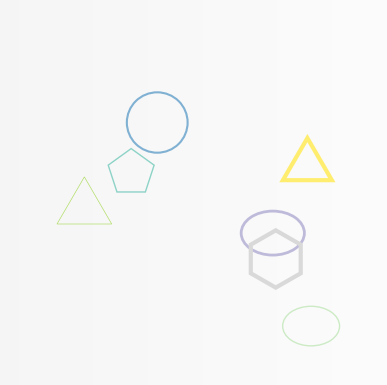[{"shape": "pentagon", "thickness": 1, "radius": 0.31, "center": [0.338, 0.552]}, {"shape": "oval", "thickness": 2, "radius": 0.41, "center": [0.704, 0.395]}, {"shape": "circle", "thickness": 1.5, "radius": 0.39, "center": [0.406, 0.682]}, {"shape": "triangle", "thickness": 0.5, "radius": 0.41, "center": [0.218, 0.459]}, {"shape": "hexagon", "thickness": 3, "radius": 0.37, "center": [0.712, 0.327]}, {"shape": "oval", "thickness": 1, "radius": 0.37, "center": [0.803, 0.153]}, {"shape": "triangle", "thickness": 3, "radius": 0.36, "center": [0.793, 0.568]}]